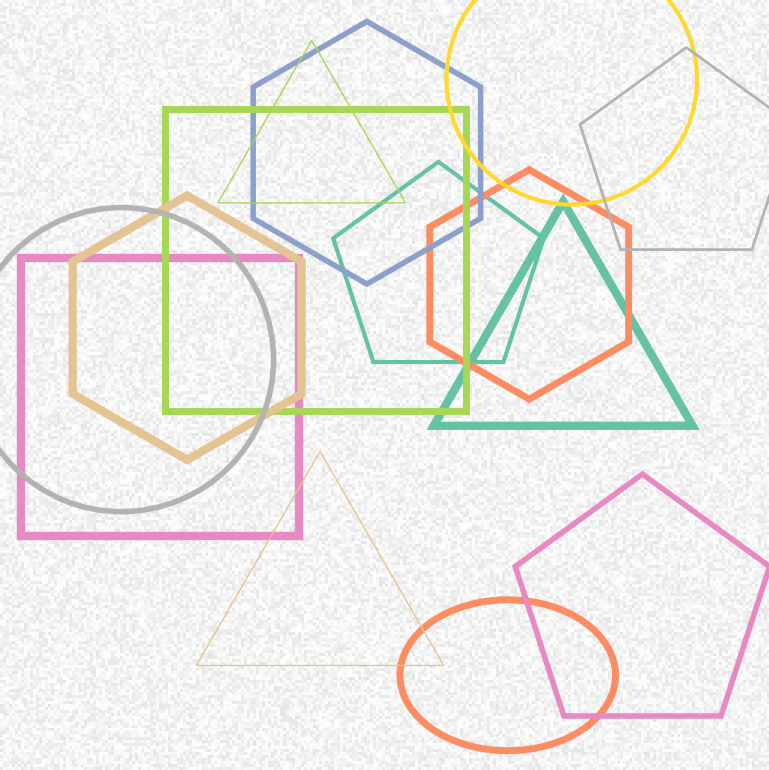[{"shape": "triangle", "thickness": 3, "radius": 0.97, "center": [0.731, 0.544]}, {"shape": "pentagon", "thickness": 1.5, "radius": 0.72, "center": [0.569, 0.646]}, {"shape": "hexagon", "thickness": 2.5, "radius": 0.75, "center": [0.687, 0.631]}, {"shape": "oval", "thickness": 2.5, "radius": 0.7, "center": [0.659, 0.123]}, {"shape": "hexagon", "thickness": 2, "radius": 0.85, "center": [0.476, 0.802]}, {"shape": "square", "thickness": 3, "radius": 0.9, "center": [0.208, 0.485]}, {"shape": "pentagon", "thickness": 2, "radius": 0.87, "center": [0.834, 0.211]}, {"shape": "triangle", "thickness": 0.5, "radius": 0.7, "center": [0.405, 0.807]}, {"shape": "square", "thickness": 2.5, "radius": 0.98, "center": [0.41, 0.662]}, {"shape": "circle", "thickness": 1.5, "radius": 0.81, "center": [0.743, 0.897]}, {"shape": "triangle", "thickness": 0.5, "radius": 0.93, "center": [0.416, 0.228]}, {"shape": "hexagon", "thickness": 3, "radius": 0.86, "center": [0.243, 0.574]}, {"shape": "circle", "thickness": 2, "radius": 0.99, "center": [0.158, 0.533]}, {"shape": "pentagon", "thickness": 1, "radius": 0.73, "center": [0.891, 0.793]}]